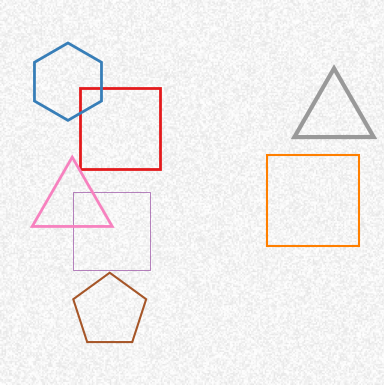[{"shape": "square", "thickness": 2, "radius": 0.52, "center": [0.313, 0.666]}, {"shape": "hexagon", "thickness": 2, "radius": 0.5, "center": [0.177, 0.788]}, {"shape": "square", "thickness": 0.5, "radius": 0.5, "center": [0.29, 0.4]}, {"shape": "square", "thickness": 1.5, "radius": 0.59, "center": [0.813, 0.479]}, {"shape": "pentagon", "thickness": 1.5, "radius": 0.5, "center": [0.285, 0.192]}, {"shape": "triangle", "thickness": 2, "radius": 0.6, "center": [0.188, 0.472]}, {"shape": "triangle", "thickness": 3, "radius": 0.59, "center": [0.868, 0.703]}]